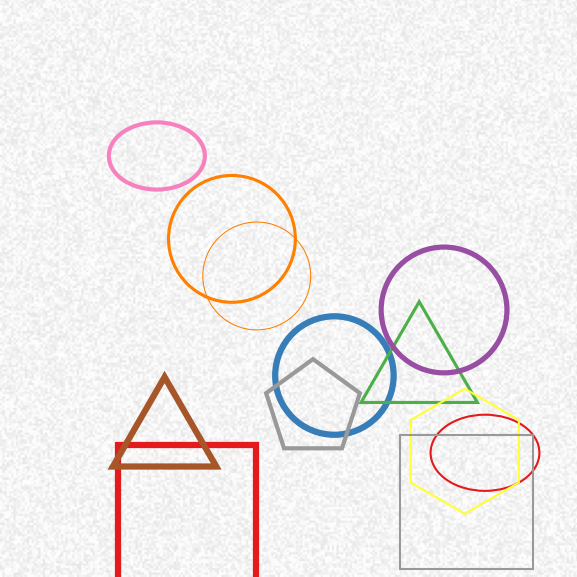[{"shape": "oval", "thickness": 1, "radius": 0.47, "center": [0.84, 0.215]}, {"shape": "square", "thickness": 3, "radius": 0.59, "center": [0.323, 0.11]}, {"shape": "circle", "thickness": 3, "radius": 0.51, "center": [0.579, 0.349]}, {"shape": "triangle", "thickness": 1.5, "radius": 0.58, "center": [0.726, 0.36]}, {"shape": "circle", "thickness": 2.5, "radius": 0.54, "center": [0.769, 0.462]}, {"shape": "circle", "thickness": 1.5, "radius": 0.55, "center": [0.402, 0.586]}, {"shape": "circle", "thickness": 0.5, "radius": 0.47, "center": [0.445, 0.521]}, {"shape": "hexagon", "thickness": 1, "radius": 0.54, "center": [0.805, 0.218]}, {"shape": "triangle", "thickness": 3, "radius": 0.52, "center": [0.285, 0.243]}, {"shape": "oval", "thickness": 2, "radius": 0.42, "center": [0.272, 0.729]}, {"shape": "pentagon", "thickness": 2, "radius": 0.43, "center": [0.542, 0.292]}, {"shape": "square", "thickness": 1, "radius": 0.58, "center": [0.808, 0.13]}]